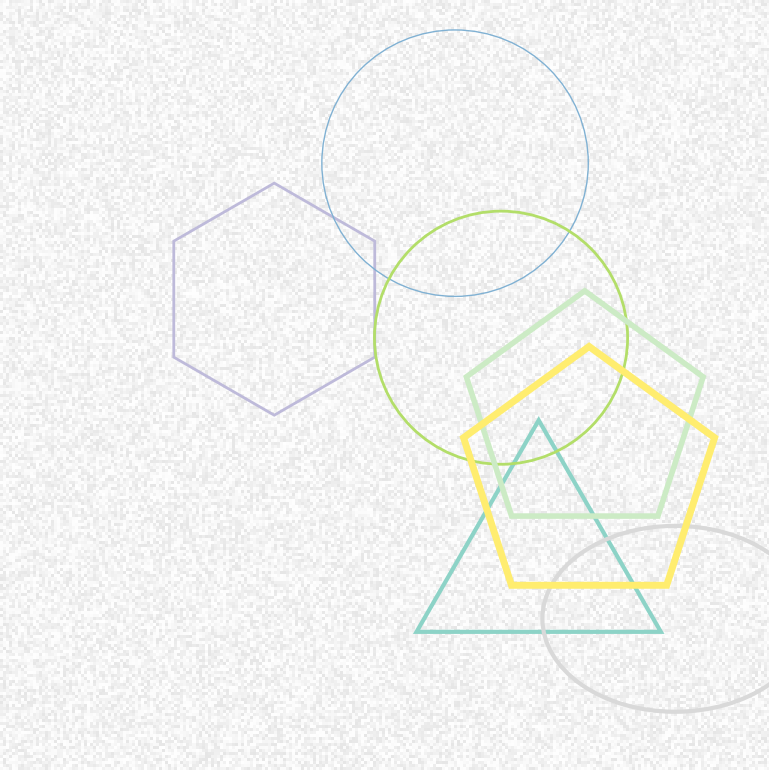[{"shape": "triangle", "thickness": 1.5, "radius": 0.92, "center": [0.7, 0.271]}, {"shape": "hexagon", "thickness": 1, "radius": 0.75, "center": [0.356, 0.611]}, {"shape": "circle", "thickness": 0.5, "radius": 0.87, "center": [0.591, 0.788]}, {"shape": "circle", "thickness": 1, "radius": 0.82, "center": [0.651, 0.561]}, {"shape": "oval", "thickness": 1.5, "radius": 0.86, "center": [0.877, 0.196]}, {"shape": "pentagon", "thickness": 2, "radius": 0.81, "center": [0.759, 0.461]}, {"shape": "pentagon", "thickness": 2.5, "radius": 0.86, "center": [0.765, 0.379]}]